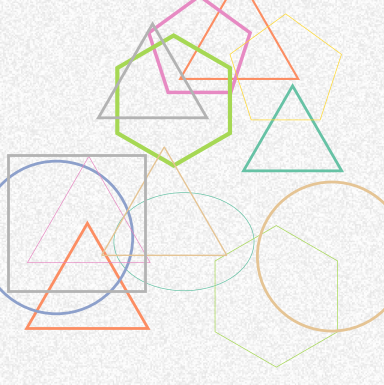[{"shape": "oval", "thickness": 0.5, "radius": 0.91, "center": [0.478, 0.372]}, {"shape": "triangle", "thickness": 2, "radius": 0.74, "center": [0.76, 0.63]}, {"shape": "triangle", "thickness": 1.5, "radius": 0.88, "center": [0.621, 0.883]}, {"shape": "triangle", "thickness": 2, "radius": 0.91, "center": [0.227, 0.238]}, {"shape": "circle", "thickness": 2, "radius": 0.99, "center": [0.146, 0.383]}, {"shape": "pentagon", "thickness": 2.5, "radius": 0.69, "center": [0.518, 0.872]}, {"shape": "triangle", "thickness": 0.5, "radius": 0.92, "center": [0.231, 0.41]}, {"shape": "hexagon", "thickness": 0.5, "radius": 0.92, "center": [0.718, 0.23]}, {"shape": "hexagon", "thickness": 3, "radius": 0.84, "center": [0.451, 0.739]}, {"shape": "pentagon", "thickness": 0.5, "radius": 0.76, "center": [0.742, 0.812]}, {"shape": "circle", "thickness": 2, "radius": 0.97, "center": [0.862, 0.334]}, {"shape": "triangle", "thickness": 1, "radius": 0.94, "center": [0.427, 0.431]}, {"shape": "triangle", "thickness": 2, "radius": 0.81, "center": [0.396, 0.775]}, {"shape": "square", "thickness": 2, "radius": 0.89, "center": [0.199, 0.421]}]